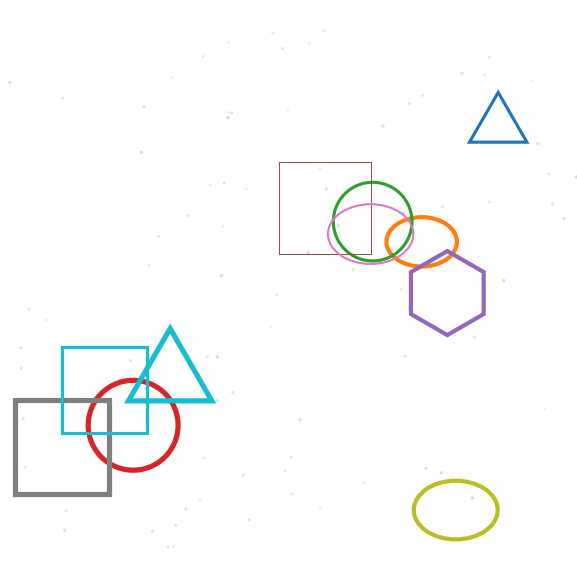[{"shape": "triangle", "thickness": 1.5, "radius": 0.29, "center": [0.863, 0.782]}, {"shape": "oval", "thickness": 2, "radius": 0.31, "center": [0.73, 0.58]}, {"shape": "circle", "thickness": 1.5, "radius": 0.34, "center": [0.645, 0.615]}, {"shape": "circle", "thickness": 2.5, "radius": 0.39, "center": [0.231, 0.263]}, {"shape": "hexagon", "thickness": 2, "radius": 0.36, "center": [0.775, 0.492]}, {"shape": "square", "thickness": 0.5, "radius": 0.4, "center": [0.562, 0.639]}, {"shape": "oval", "thickness": 1, "radius": 0.37, "center": [0.642, 0.594]}, {"shape": "square", "thickness": 2.5, "radius": 0.41, "center": [0.107, 0.226]}, {"shape": "oval", "thickness": 2, "radius": 0.36, "center": [0.789, 0.116]}, {"shape": "triangle", "thickness": 2.5, "radius": 0.42, "center": [0.295, 0.347]}, {"shape": "square", "thickness": 1.5, "radius": 0.37, "center": [0.181, 0.323]}]